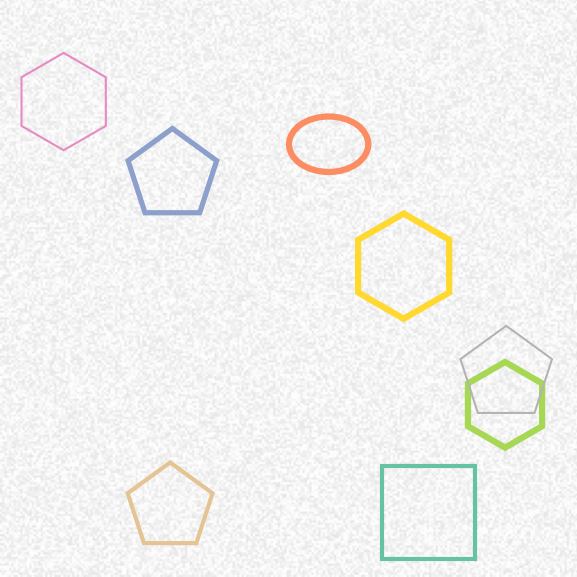[{"shape": "square", "thickness": 2, "radius": 0.4, "center": [0.742, 0.111]}, {"shape": "oval", "thickness": 3, "radius": 0.34, "center": [0.569, 0.749]}, {"shape": "pentagon", "thickness": 2.5, "radius": 0.4, "center": [0.298, 0.696]}, {"shape": "hexagon", "thickness": 1, "radius": 0.42, "center": [0.11, 0.823]}, {"shape": "hexagon", "thickness": 3, "radius": 0.37, "center": [0.875, 0.298]}, {"shape": "hexagon", "thickness": 3, "radius": 0.46, "center": [0.699, 0.538]}, {"shape": "pentagon", "thickness": 2, "radius": 0.39, "center": [0.295, 0.121]}, {"shape": "pentagon", "thickness": 1, "radius": 0.42, "center": [0.877, 0.352]}]